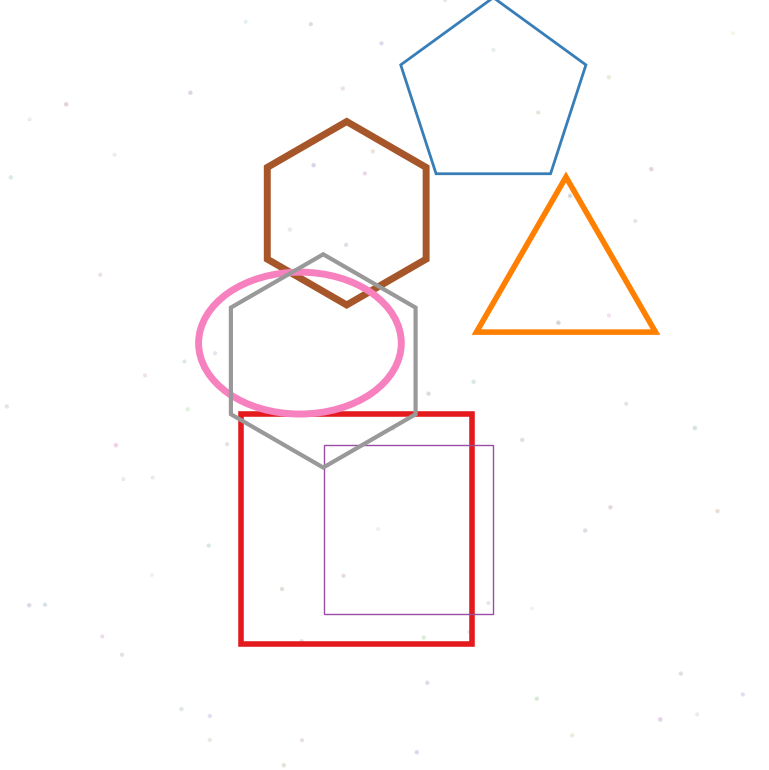[{"shape": "square", "thickness": 2, "radius": 0.75, "center": [0.463, 0.313]}, {"shape": "pentagon", "thickness": 1, "radius": 0.63, "center": [0.641, 0.877]}, {"shape": "square", "thickness": 0.5, "radius": 0.55, "center": [0.53, 0.312]}, {"shape": "triangle", "thickness": 2, "radius": 0.67, "center": [0.735, 0.636]}, {"shape": "hexagon", "thickness": 2.5, "radius": 0.6, "center": [0.45, 0.723]}, {"shape": "oval", "thickness": 2.5, "radius": 0.66, "center": [0.39, 0.554]}, {"shape": "hexagon", "thickness": 1.5, "radius": 0.69, "center": [0.42, 0.531]}]